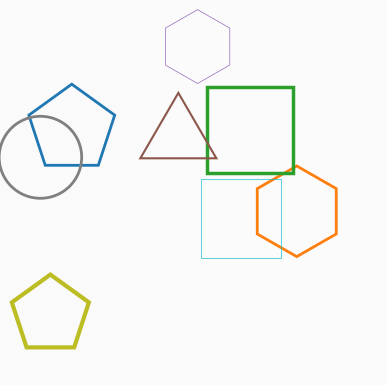[{"shape": "pentagon", "thickness": 2, "radius": 0.58, "center": [0.185, 0.665]}, {"shape": "hexagon", "thickness": 2, "radius": 0.59, "center": [0.766, 0.451]}, {"shape": "square", "thickness": 2.5, "radius": 0.55, "center": [0.646, 0.662]}, {"shape": "hexagon", "thickness": 0.5, "radius": 0.48, "center": [0.51, 0.879]}, {"shape": "triangle", "thickness": 1.5, "radius": 0.57, "center": [0.46, 0.645]}, {"shape": "circle", "thickness": 2, "radius": 0.53, "center": [0.104, 0.591]}, {"shape": "pentagon", "thickness": 3, "radius": 0.52, "center": [0.13, 0.182]}, {"shape": "square", "thickness": 0.5, "radius": 0.52, "center": [0.622, 0.433]}]